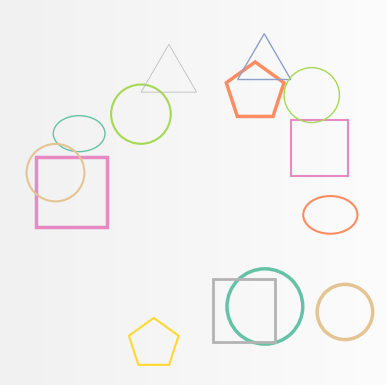[{"shape": "circle", "thickness": 2.5, "radius": 0.49, "center": [0.684, 0.204]}, {"shape": "oval", "thickness": 1, "radius": 0.33, "center": [0.204, 0.653]}, {"shape": "pentagon", "thickness": 2.5, "radius": 0.39, "center": [0.658, 0.761]}, {"shape": "oval", "thickness": 1.5, "radius": 0.35, "center": [0.852, 0.442]}, {"shape": "triangle", "thickness": 1, "radius": 0.4, "center": [0.682, 0.833]}, {"shape": "square", "thickness": 1.5, "radius": 0.37, "center": [0.824, 0.615]}, {"shape": "square", "thickness": 2.5, "radius": 0.46, "center": [0.185, 0.501]}, {"shape": "circle", "thickness": 1.5, "radius": 0.38, "center": [0.364, 0.704]}, {"shape": "circle", "thickness": 1, "radius": 0.36, "center": [0.804, 0.753]}, {"shape": "pentagon", "thickness": 1.5, "radius": 0.34, "center": [0.397, 0.107]}, {"shape": "circle", "thickness": 1.5, "radius": 0.37, "center": [0.143, 0.552]}, {"shape": "circle", "thickness": 2.5, "radius": 0.36, "center": [0.89, 0.19]}, {"shape": "triangle", "thickness": 0.5, "radius": 0.41, "center": [0.436, 0.802]}, {"shape": "square", "thickness": 2, "radius": 0.4, "center": [0.63, 0.194]}]